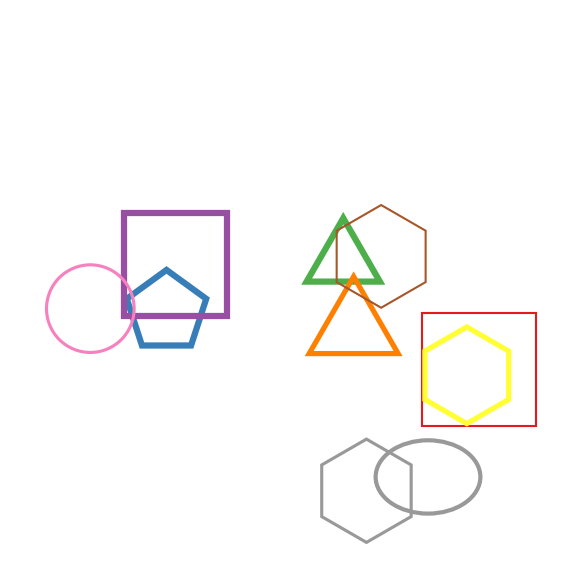[{"shape": "square", "thickness": 1, "radius": 0.49, "center": [0.83, 0.359]}, {"shape": "pentagon", "thickness": 3, "radius": 0.36, "center": [0.288, 0.459]}, {"shape": "triangle", "thickness": 3, "radius": 0.37, "center": [0.594, 0.548]}, {"shape": "square", "thickness": 3, "radius": 0.45, "center": [0.304, 0.541]}, {"shape": "triangle", "thickness": 2.5, "radius": 0.44, "center": [0.612, 0.431]}, {"shape": "hexagon", "thickness": 2.5, "radius": 0.42, "center": [0.808, 0.349]}, {"shape": "hexagon", "thickness": 1, "radius": 0.44, "center": [0.66, 0.555]}, {"shape": "circle", "thickness": 1.5, "radius": 0.38, "center": [0.156, 0.465]}, {"shape": "oval", "thickness": 2, "radius": 0.45, "center": [0.741, 0.173]}, {"shape": "hexagon", "thickness": 1.5, "radius": 0.45, "center": [0.635, 0.149]}]